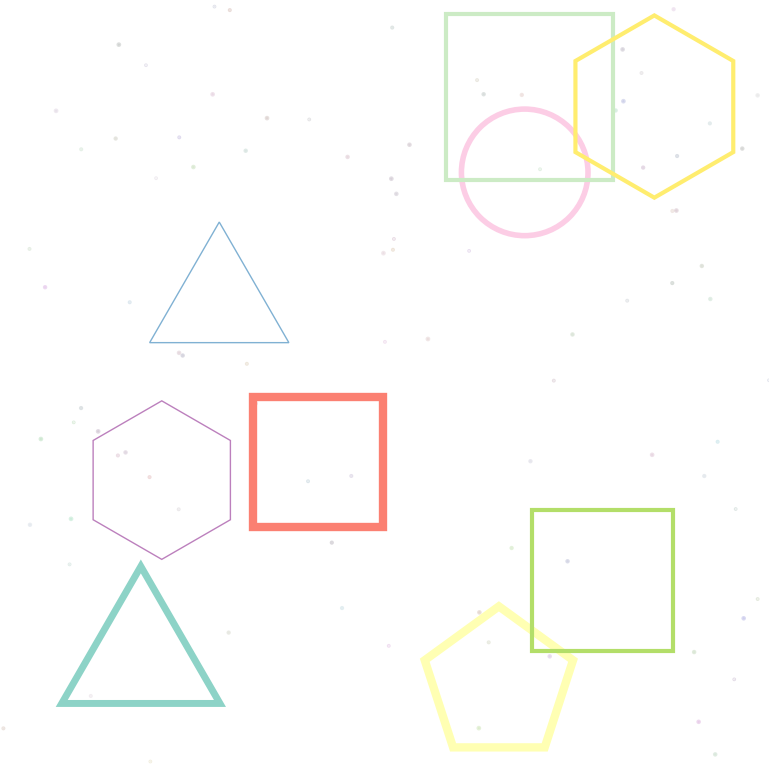[{"shape": "triangle", "thickness": 2.5, "radius": 0.59, "center": [0.183, 0.146]}, {"shape": "pentagon", "thickness": 3, "radius": 0.51, "center": [0.648, 0.111]}, {"shape": "square", "thickness": 3, "radius": 0.42, "center": [0.413, 0.4]}, {"shape": "triangle", "thickness": 0.5, "radius": 0.52, "center": [0.285, 0.607]}, {"shape": "square", "thickness": 1.5, "radius": 0.46, "center": [0.782, 0.246]}, {"shape": "circle", "thickness": 2, "radius": 0.41, "center": [0.681, 0.776]}, {"shape": "hexagon", "thickness": 0.5, "radius": 0.51, "center": [0.21, 0.376]}, {"shape": "square", "thickness": 1.5, "radius": 0.54, "center": [0.687, 0.874]}, {"shape": "hexagon", "thickness": 1.5, "radius": 0.59, "center": [0.85, 0.862]}]